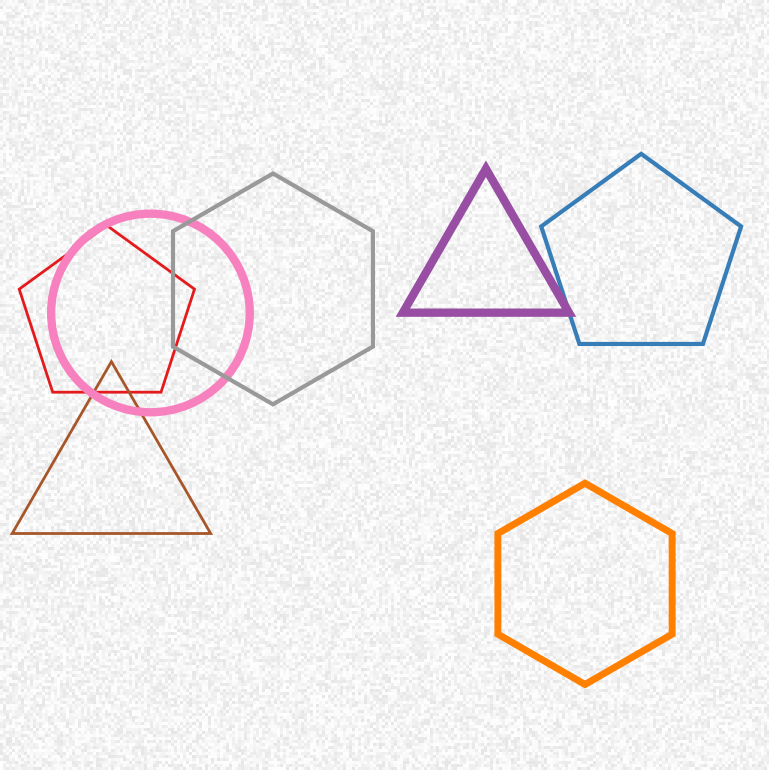[{"shape": "pentagon", "thickness": 1, "radius": 0.6, "center": [0.139, 0.587]}, {"shape": "pentagon", "thickness": 1.5, "radius": 0.68, "center": [0.833, 0.664]}, {"shape": "triangle", "thickness": 3, "radius": 0.62, "center": [0.631, 0.656]}, {"shape": "hexagon", "thickness": 2.5, "radius": 0.65, "center": [0.76, 0.242]}, {"shape": "triangle", "thickness": 1, "radius": 0.74, "center": [0.145, 0.382]}, {"shape": "circle", "thickness": 3, "radius": 0.64, "center": [0.195, 0.594]}, {"shape": "hexagon", "thickness": 1.5, "radius": 0.75, "center": [0.355, 0.625]}]